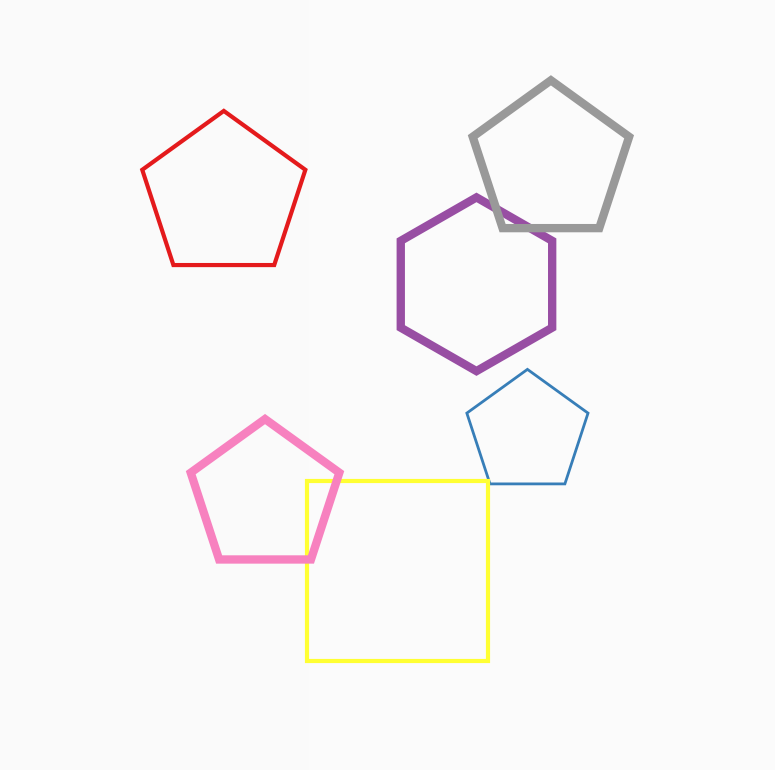[{"shape": "pentagon", "thickness": 1.5, "radius": 0.55, "center": [0.289, 0.745]}, {"shape": "pentagon", "thickness": 1, "radius": 0.41, "center": [0.681, 0.438]}, {"shape": "hexagon", "thickness": 3, "radius": 0.56, "center": [0.615, 0.631]}, {"shape": "square", "thickness": 1.5, "radius": 0.58, "center": [0.513, 0.259]}, {"shape": "pentagon", "thickness": 3, "radius": 0.5, "center": [0.342, 0.355]}, {"shape": "pentagon", "thickness": 3, "radius": 0.53, "center": [0.711, 0.79]}]